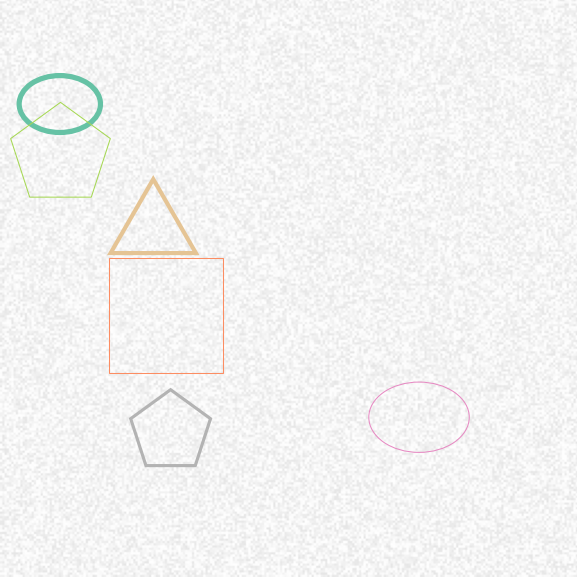[{"shape": "oval", "thickness": 2.5, "radius": 0.35, "center": [0.104, 0.819]}, {"shape": "square", "thickness": 0.5, "radius": 0.5, "center": [0.287, 0.453]}, {"shape": "oval", "thickness": 0.5, "radius": 0.43, "center": [0.726, 0.277]}, {"shape": "pentagon", "thickness": 0.5, "radius": 0.45, "center": [0.105, 0.731]}, {"shape": "triangle", "thickness": 2, "radius": 0.43, "center": [0.265, 0.604]}, {"shape": "pentagon", "thickness": 1.5, "radius": 0.36, "center": [0.295, 0.252]}]